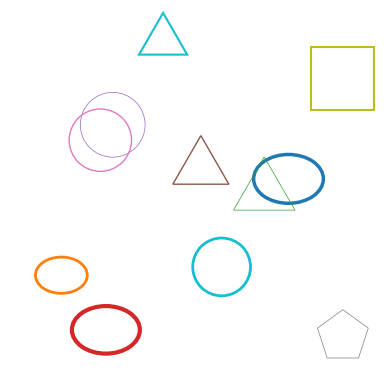[{"shape": "oval", "thickness": 2.5, "radius": 0.45, "center": [0.749, 0.535]}, {"shape": "oval", "thickness": 2, "radius": 0.34, "center": [0.159, 0.285]}, {"shape": "triangle", "thickness": 0.5, "radius": 0.46, "center": [0.686, 0.5]}, {"shape": "oval", "thickness": 3, "radius": 0.44, "center": [0.275, 0.143]}, {"shape": "circle", "thickness": 0.5, "radius": 0.42, "center": [0.293, 0.676]}, {"shape": "triangle", "thickness": 1, "radius": 0.42, "center": [0.522, 0.564]}, {"shape": "circle", "thickness": 1, "radius": 0.4, "center": [0.261, 0.636]}, {"shape": "pentagon", "thickness": 0.5, "radius": 0.35, "center": [0.891, 0.126]}, {"shape": "square", "thickness": 1.5, "radius": 0.41, "center": [0.89, 0.796]}, {"shape": "circle", "thickness": 2, "radius": 0.38, "center": [0.576, 0.307]}, {"shape": "triangle", "thickness": 1.5, "radius": 0.36, "center": [0.424, 0.894]}]